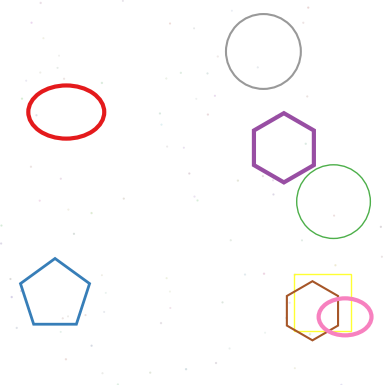[{"shape": "oval", "thickness": 3, "radius": 0.49, "center": [0.172, 0.709]}, {"shape": "pentagon", "thickness": 2, "radius": 0.47, "center": [0.143, 0.234]}, {"shape": "circle", "thickness": 1, "radius": 0.48, "center": [0.866, 0.476]}, {"shape": "hexagon", "thickness": 3, "radius": 0.45, "center": [0.737, 0.616]}, {"shape": "square", "thickness": 1, "radius": 0.37, "center": [0.838, 0.214]}, {"shape": "hexagon", "thickness": 1.5, "radius": 0.38, "center": [0.812, 0.193]}, {"shape": "oval", "thickness": 3, "radius": 0.34, "center": [0.896, 0.177]}, {"shape": "circle", "thickness": 1.5, "radius": 0.49, "center": [0.684, 0.866]}]